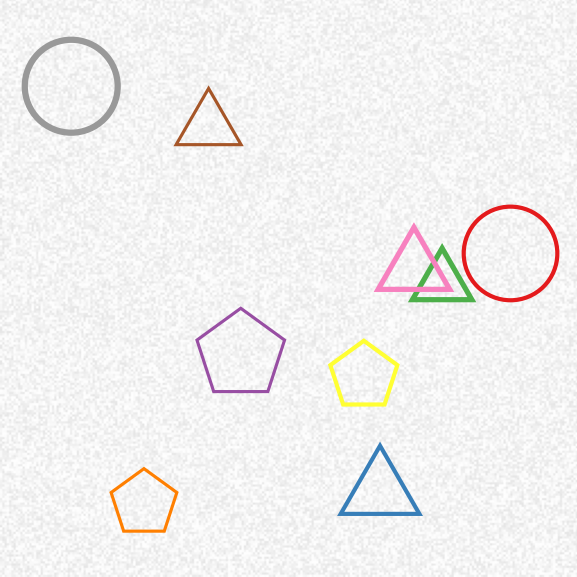[{"shape": "circle", "thickness": 2, "radius": 0.41, "center": [0.884, 0.56]}, {"shape": "triangle", "thickness": 2, "radius": 0.39, "center": [0.658, 0.149]}, {"shape": "triangle", "thickness": 2.5, "radius": 0.3, "center": [0.766, 0.51]}, {"shape": "pentagon", "thickness": 1.5, "radius": 0.4, "center": [0.417, 0.386]}, {"shape": "pentagon", "thickness": 1.5, "radius": 0.3, "center": [0.249, 0.128]}, {"shape": "pentagon", "thickness": 2, "radius": 0.3, "center": [0.63, 0.348]}, {"shape": "triangle", "thickness": 1.5, "radius": 0.32, "center": [0.361, 0.781]}, {"shape": "triangle", "thickness": 2.5, "radius": 0.36, "center": [0.717, 0.534]}, {"shape": "circle", "thickness": 3, "radius": 0.4, "center": [0.123, 0.85]}]